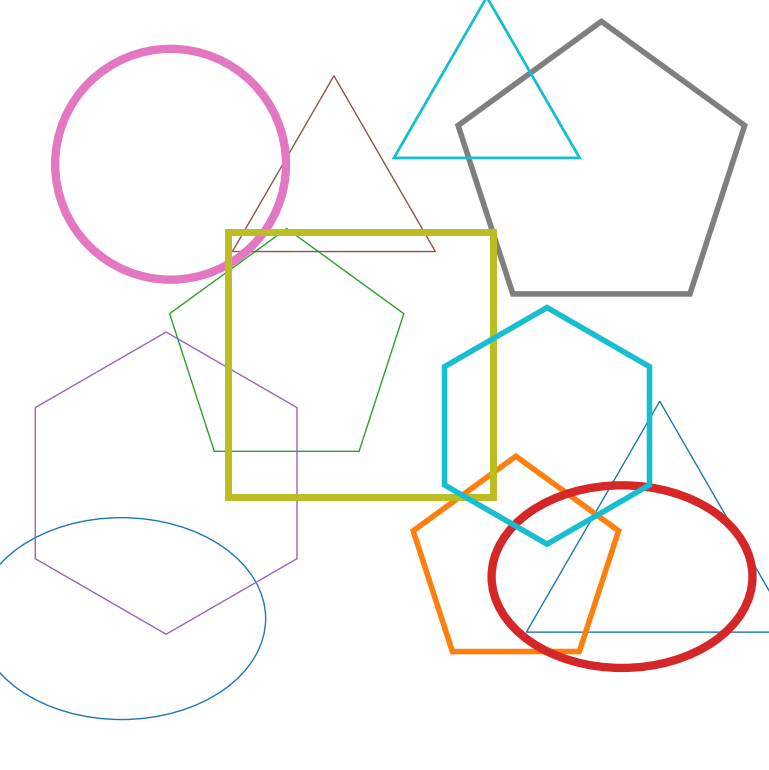[{"shape": "oval", "thickness": 0.5, "radius": 0.94, "center": [0.158, 0.197]}, {"shape": "triangle", "thickness": 0.5, "radius": 1.0, "center": [0.857, 0.279]}, {"shape": "pentagon", "thickness": 2, "radius": 0.7, "center": [0.67, 0.267]}, {"shape": "pentagon", "thickness": 0.5, "radius": 0.8, "center": [0.372, 0.543]}, {"shape": "oval", "thickness": 3, "radius": 0.85, "center": [0.808, 0.251]}, {"shape": "hexagon", "thickness": 0.5, "radius": 0.98, "center": [0.216, 0.373]}, {"shape": "triangle", "thickness": 0.5, "radius": 0.76, "center": [0.434, 0.749]}, {"shape": "circle", "thickness": 3, "radius": 0.75, "center": [0.222, 0.787]}, {"shape": "pentagon", "thickness": 2, "radius": 0.98, "center": [0.781, 0.777]}, {"shape": "square", "thickness": 2.5, "radius": 0.86, "center": [0.468, 0.527]}, {"shape": "hexagon", "thickness": 2, "radius": 0.77, "center": [0.71, 0.447]}, {"shape": "triangle", "thickness": 1, "radius": 0.7, "center": [0.632, 0.865]}]